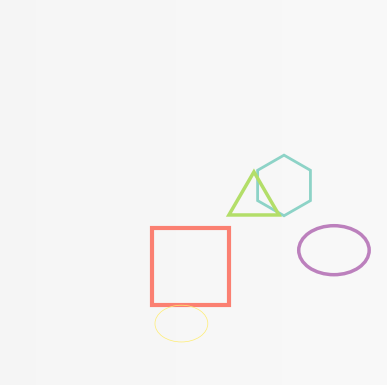[{"shape": "hexagon", "thickness": 2, "radius": 0.39, "center": [0.733, 0.518]}, {"shape": "square", "thickness": 3, "radius": 0.5, "center": [0.492, 0.308]}, {"shape": "triangle", "thickness": 2.5, "radius": 0.37, "center": [0.655, 0.479]}, {"shape": "oval", "thickness": 2.5, "radius": 0.45, "center": [0.862, 0.35]}, {"shape": "oval", "thickness": 0.5, "radius": 0.34, "center": [0.468, 0.16]}]